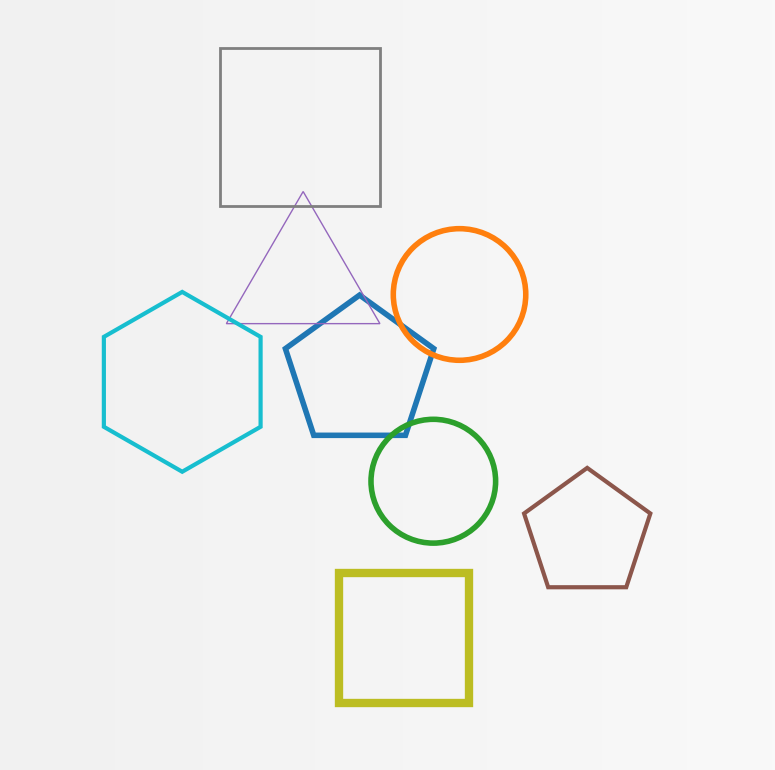[{"shape": "pentagon", "thickness": 2, "radius": 0.5, "center": [0.464, 0.516]}, {"shape": "circle", "thickness": 2, "radius": 0.43, "center": [0.593, 0.618]}, {"shape": "circle", "thickness": 2, "radius": 0.4, "center": [0.559, 0.375]}, {"shape": "triangle", "thickness": 0.5, "radius": 0.57, "center": [0.391, 0.637]}, {"shape": "pentagon", "thickness": 1.5, "radius": 0.43, "center": [0.758, 0.307]}, {"shape": "square", "thickness": 1, "radius": 0.52, "center": [0.387, 0.835]}, {"shape": "square", "thickness": 3, "radius": 0.42, "center": [0.521, 0.171]}, {"shape": "hexagon", "thickness": 1.5, "radius": 0.58, "center": [0.235, 0.504]}]